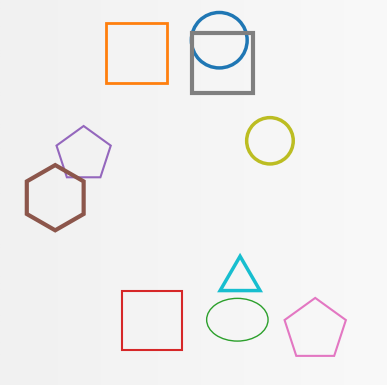[{"shape": "circle", "thickness": 2.5, "radius": 0.36, "center": [0.566, 0.896]}, {"shape": "square", "thickness": 2, "radius": 0.39, "center": [0.353, 0.862]}, {"shape": "oval", "thickness": 1, "radius": 0.4, "center": [0.613, 0.17]}, {"shape": "square", "thickness": 1.5, "radius": 0.39, "center": [0.391, 0.168]}, {"shape": "pentagon", "thickness": 1.5, "radius": 0.37, "center": [0.216, 0.599]}, {"shape": "hexagon", "thickness": 3, "radius": 0.42, "center": [0.143, 0.487]}, {"shape": "pentagon", "thickness": 1.5, "radius": 0.42, "center": [0.813, 0.143]}, {"shape": "square", "thickness": 3, "radius": 0.39, "center": [0.574, 0.836]}, {"shape": "circle", "thickness": 2.5, "radius": 0.3, "center": [0.697, 0.634]}, {"shape": "triangle", "thickness": 2.5, "radius": 0.3, "center": [0.62, 0.275]}]